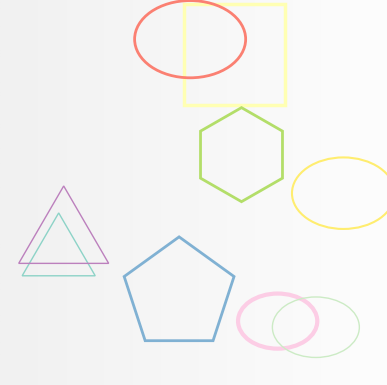[{"shape": "triangle", "thickness": 1, "radius": 0.54, "center": [0.151, 0.338]}, {"shape": "square", "thickness": 2.5, "radius": 0.65, "center": [0.606, 0.858]}, {"shape": "oval", "thickness": 2, "radius": 0.72, "center": [0.491, 0.898]}, {"shape": "pentagon", "thickness": 2, "radius": 0.75, "center": [0.462, 0.236]}, {"shape": "hexagon", "thickness": 2, "radius": 0.61, "center": [0.623, 0.598]}, {"shape": "oval", "thickness": 3, "radius": 0.51, "center": [0.717, 0.166]}, {"shape": "triangle", "thickness": 1, "radius": 0.67, "center": [0.164, 0.383]}, {"shape": "oval", "thickness": 1, "radius": 0.56, "center": [0.815, 0.15]}, {"shape": "oval", "thickness": 1.5, "radius": 0.66, "center": [0.886, 0.498]}]